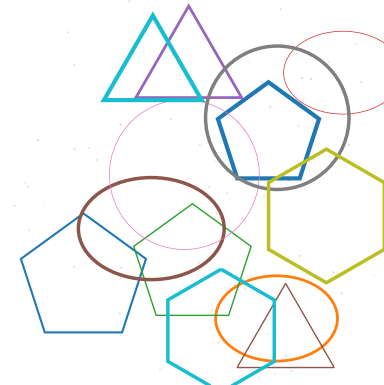[{"shape": "pentagon", "thickness": 1.5, "radius": 0.85, "center": [0.217, 0.275]}, {"shape": "pentagon", "thickness": 3, "radius": 0.69, "center": [0.697, 0.648]}, {"shape": "oval", "thickness": 2, "radius": 0.79, "center": [0.718, 0.173]}, {"shape": "pentagon", "thickness": 1, "radius": 0.8, "center": [0.5, 0.31]}, {"shape": "oval", "thickness": 0.5, "radius": 0.77, "center": [0.891, 0.811]}, {"shape": "triangle", "thickness": 2, "radius": 0.79, "center": [0.49, 0.826]}, {"shape": "oval", "thickness": 2.5, "radius": 0.95, "center": [0.393, 0.406]}, {"shape": "triangle", "thickness": 1, "radius": 0.73, "center": [0.742, 0.118]}, {"shape": "circle", "thickness": 0.5, "radius": 0.97, "center": [0.479, 0.547]}, {"shape": "circle", "thickness": 2.5, "radius": 0.93, "center": [0.72, 0.694]}, {"shape": "hexagon", "thickness": 2.5, "radius": 0.87, "center": [0.848, 0.439]}, {"shape": "hexagon", "thickness": 2.5, "radius": 0.8, "center": [0.574, 0.141]}, {"shape": "triangle", "thickness": 3, "radius": 0.73, "center": [0.397, 0.813]}]